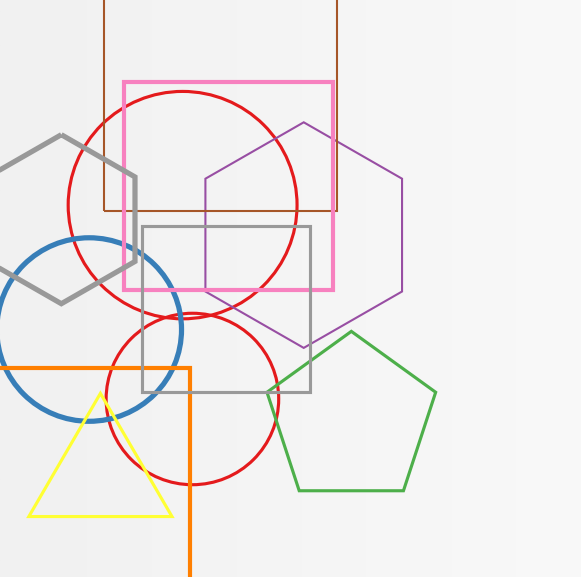[{"shape": "circle", "thickness": 1.5, "radius": 0.98, "center": [0.314, 0.644]}, {"shape": "circle", "thickness": 1.5, "radius": 0.74, "center": [0.331, 0.308]}, {"shape": "circle", "thickness": 2.5, "radius": 0.79, "center": [0.153, 0.429]}, {"shape": "pentagon", "thickness": 1.5, "radius": 0.76, "center": [0.604, 0.273]}, {"shape": "hexagon", "thickness": 1, "radius": 0.98, "center": [0.523, 0.592]}, {"shape": "square", "thickness": 2, "radius": 0.99, "center": [0.129, 0.164]}, {"shape": "triangle", "thickness": 1.5, "radius": 0.71, "center": [0.173, 0.176]}, {"shape": "square", "thickness": 1, "radius": 1.0, "center": [0.379, 0.833]}, {"shape": "square", "thickness": 2, "radius": 0.9, "center": [0.393, 0.677]}, {"shape": "hexagon", "thickness": 2.5, "radius": 0.73, "center": [0.106, 0.62]}, {"shape": "square", "thickness": 1.5, "radius": 0.72, "center": [0.389, 0.464]}]